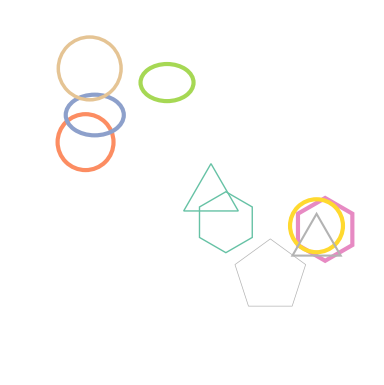[{"shape": "hexagon", "thickness": 1, "radius": 0.4, "center": [0.587, 0.423]}, {"shape": "triangle", "thickness": 1, "radius": 0.41, "center": [0.548, 0.493]}, {"shape": "circle", "thickness": 3, "radius": 0.36, "center": [0.222, 0.631]}, {"shape": "oval", "thickness": 3, "radius": 0.38, "center": [0.246, 0.701]}, {"shape": "hexagon", "thickness": 3, "radius": 0.41, "center": [0.845, 0.404]}, {"shape": "oval", "thickness": 3, "radius": 0.34, "center": [0.434, 0.786]}, {"shape": "circle", "thickness": 3, "radius": 0.34, "center": [0.822, 0.414]}, {"shape": "circle", "thickness": 2.5, "radius": 0.41, "center": [0.233, 0.822]}, {"shape": "triangle", "thickness": 1.5, "radius": 0.36, "center": [0.822, 0.372]}, {"shape": "pentagon", "thickness": 0.5, "radius": 0.48, "center": [0.702, 0.283]}]